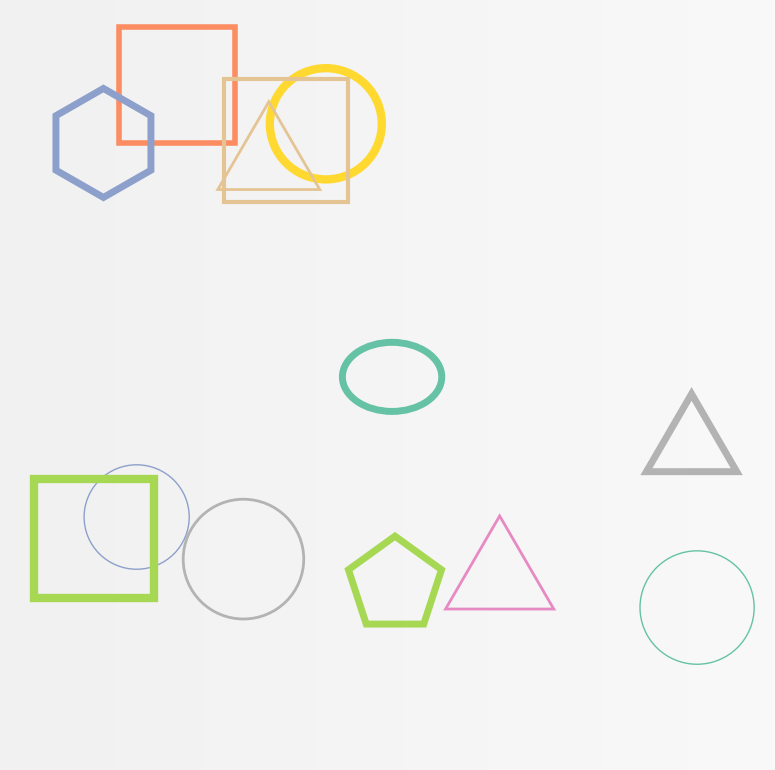[{"shape": "oval", "thickness": 2.5, "radius": 0.32, "center": [0.506, 0.511]}, {"shape": "circle", "thickness": 0.5, "radius": 0.37, "center": [0.899, 0.211]}, {"shape": "square", "thickness": 2, "radius": 0.37, "center": [0.228, 0.889]}, {"shape": "hexagon", "thickness": 2.5, "radius": 0.35, "center": [0.133, 0.814]}, {"shape": "circle", "thickness": 0.5, "radius": 0.34, "center": [0.176, 0.329]}, {"shape": "triangle", "thickness": 1, "radius": 0.4, "center": [0.645, 0.249]}, {"shape": "pentagon", "thickness": 2.5, "radius": 0.32, "center": [0.51, 0.241]}, {"shape": "square", "thickness": 3, "radius": 0.39, "center": [0.122, 0.301]}, {"shape": "circle", "thickness": 3, "radius": 0.36, "center": [0.42, 0.839]}, {"shape": "square", "thickness": 1.5, "radius": 0.4, "center": [0.369, 0.818]}, {"shape": "triangle", "thickness": 1, "radius": 0.38, "center": [0.347, 0.792]}, {"shape": "circle", "thickness": 1, "radius": 0.39, "center": [0.314, 0.274]}, {"shape": "triangle", "thickness": 2.5, "radius": 0.34, "center": [0.892, 0.421]}]